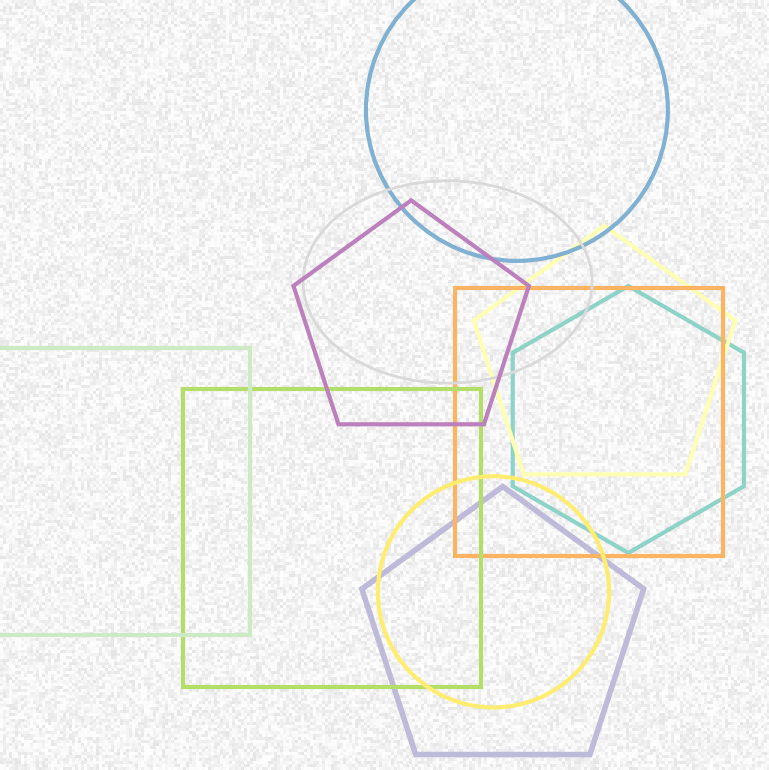[{"shape": "hexagon", "thickness": 1.5, "radius": 0.87, "center": [0.816, 0.455]}, {"shape": "pentagon", "thickness": 1.5, "radius": 0.89, "center": [0.785, 0.528]}, {"shape": "pentagon", "thickness": 2, "radius": 0.96, "center": [0.653, 0.176]}, {"shape": "circle", "thickness": 1.5, "radius": 0.98, "center": [0.671, 0.857]}, {"shape": "square", "thickness": 1.5, "radius": 0.87, "center": [0.765, 0.452]}, {"shape": "square", "thickness": 1.5, "radius": 0.97, "center": [0.431, 0.302]}, {"shape": "oval", "thickness": 1, "radius": 0.94, "center": [0.581, 0.634]}, {"shape": "pentagon", "thickness": 1.5, "radius": 0.8, "center": [0.534, 0.579]}, {"shape": "square", "thickness": 1.5, "radius": 0.93, "center": [0.139, 0.362]}, {"shape": "circle", "thickness": 1.5, "radius": 0.75, "center": [0.641, 0.231]}]